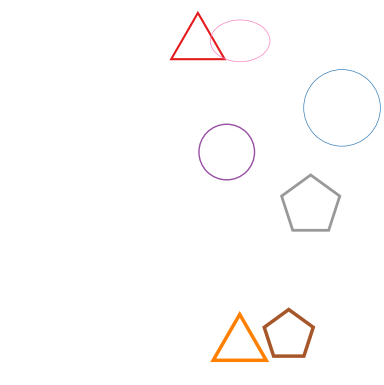[{"shape": "triangle", "thickness": 1.5, "radius": 0.4, "center": [0.514, 0.886]}, {"shape": "circle", "thickness": 0.5, "radius": 0.5, "center": [0.888, 0.72]}, {"shape": "circle", "thickness": 1, "radius": 0.36, "center": [0.589, 0.605]}, {"shape": "triangle", "thickness": 2.5, "radius": 0.4, "center": [0.623, 0.104]}, {"shape": "pentagon", "thickness": 2.5, "radius": 0.33, "center": [0.75, 0.129]}, {"shape": "oval", "thickness": 0.5, "radius": 0.39, "center": [0.624, 0.894]}, {"shape": "pentagon", "thickness": 2, "radius": 0.4, "center": [0.807, 0.466]}]